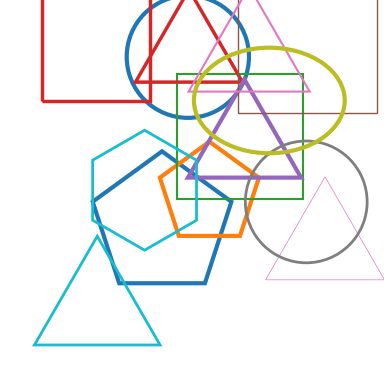[{"shape": "pentagon", "thickness": 3, "radius": 0.95, "center": [0.421, 0.418]}, {"shape": "circle", "thickness": 3, "radius": 0.79, "center": [0.488, 0.853]}, {"shape": "pentagon", "thickness": 3, "radius": 0.68, "center": [0.544, 0.497]}, {"shape": "square", "thickness": 1.5, "radius": 0.82, "center": [0.623, 0.645]}, {"shape": "triangle", "thickness": 2.5, "radius": 0.8, "center": [0.491, 0.867]}, {"shape": "square", "thickness": 2.5, "radius": 0.7, "center": [0.249, 0.88]}, {"shape": "triangle", "thickness": 3, "radius": 0.85, "center": [0.635, 0.624]}, {"shape": "square", "thickness": 1, "radius": 0.91, "center": [0.798, 0.888]}, {"shape": "triangle", "thickness": 1.5, "radius": 0.91, "center": [0.647, 0.853]}, {"shape": "triangle", "thickness": 0.5, "radius": 0.89, "center": [0.844, 0.362]}, {"shape": "circle", "thickness": 2, "radius": 0.79, "center": [0.795, 0.476]}, {"shape": "oval", "thickness": 3, "radius": 0.98, "center": [0.7, 0.739]}, {"shape": "triangle", "thickness": 2, "radius": 0.94, "center": [0.253, 0.198]}, {"shape": "hexagon", "thickness": 2, "radius": 0.78, "center": [0.376, 0.506]}]